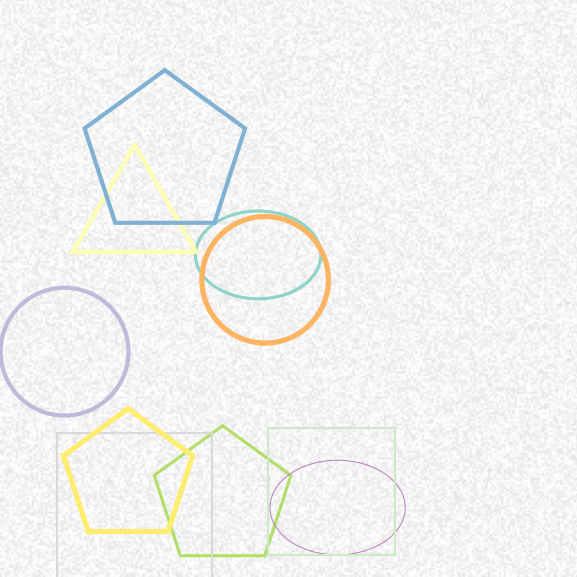[{"shape": "oval", "thickness": 1.5, "radius": 0.54, "center": [0.447, 0.558]}, {"shape": "triangle", "thickness": 2, "radius": 0.62, "center": [0.233, 0.624]}, {"shape": "circle", "thickness": 2, "radius": 0.55, "center": [0.112, 0.39]}, {"shape": "pentagon", "thickness": 2, "radius": 0.73, "center": [0.285, 0.732]}, {"shape": "circle", "thickness": 2.5, "radius": 0.55, "center": [0.459, 0.515]}, {"shape": "pentagon", "thickness": 1.5, "radius": 0.62, "center": [0.385, 0.137]}, {"shape": "square", "thickness": 1, "radius": 0.67, "center": [0.233, 0.115]}, {"shape": "oval", "thickness": 0.5, "radius": 0.59, "center": [0.585, 0.12]}, {"shape": "square", "thickness": 1, "radius": 0.55, "center": [0.574, 0.148]}, {"shape": "pentagon", "thickness": 2.5, "radius": 0.59, "center": [0.222, 0.174]}]